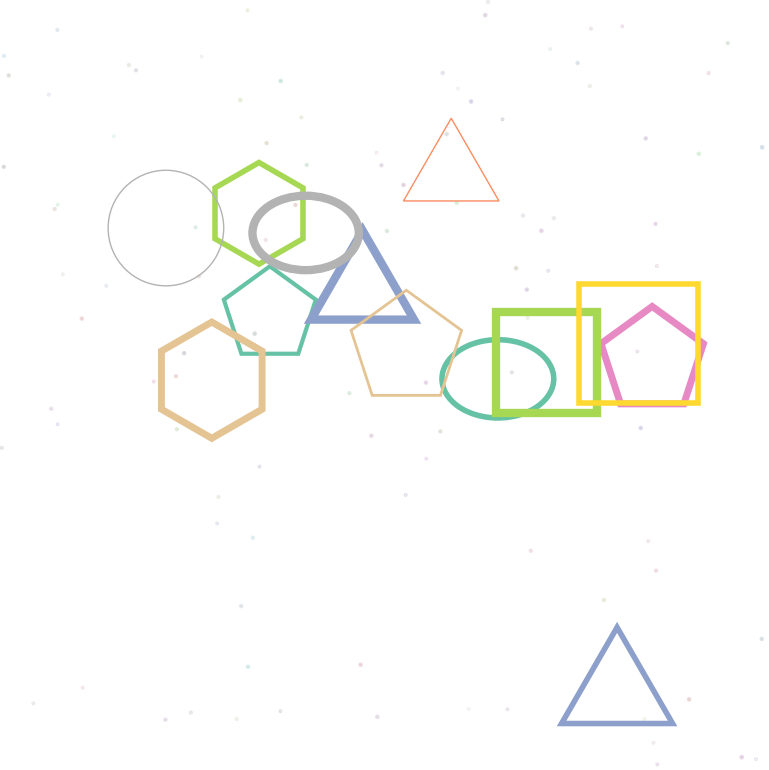[{"shape": "oval", "thickness": 2, "radius": 0.36, "center": [0.647, 0.508]}, {"shape": "pentagon", "thickness": 1.5, "radius": 0.31, "center": [0.35, 0.591]}, {"shape": "triangle", "thickness": 0.5, "radius": 0.36, "center": [0.586, 0.775]}, {"shape": "triangle", "thickness": 3, "radius": 0.39, "center": [0.471, 0.624]}, {"shape": "triangle", "thickness": 2, "radius": 0.42, "center": [0.801, 0.102]}, {"shape": "pentagon", "thickness": 2.5, "radius": 0.35, "center": [0.847, 0.532]}, {"shape": "hexagon", "thickness": 2, "radius": 0.33, "center": [0.336, 0.723]}, {"shape": "square", "thickness": 3, "radius": 0.33, "center": [0.709, 0.529]}, {"shape": "square", "thickness": 2, "radius": 0.39, "center": [0.829, 0.554]}, {"shape": "pentagon", "thickness": 1, "radius": 0.38, "center": [0.528, 0.548]}, {"shape": "hexagon", "thickness": 2.5, "radius": 0.38, "center": [0.275, 0.506]}, {"shape": "oval", "thickness": 3, "radius": 0.35, "center": [0.397, 0.697]}, {"shape": "circle", "thickness": 0.5, "radius": 0.38, "center": [0.215, 0.704]}]